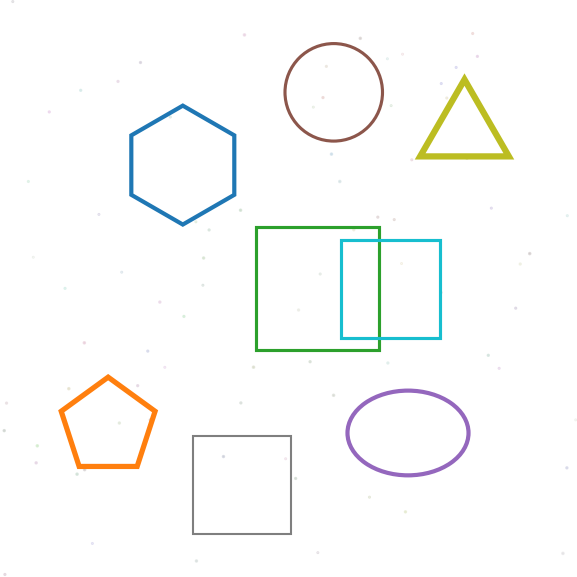[{"shape": "hexagon", "thickness": 2, "radius": 0.51, "center": [0.317, 0.713]}, {"shape": "pentagon", "thickness": 2.5, "radius": 0.43, "center": [0.187, 0.261]}, {"shape": "square", "thickness": 1.5, "radius": 0.53, "center": [0.549, 0.499]}, {"shape": "oval", "thickness": 2, "radius": 0.52, "center": [0.707, 0.249]}, {"shape": "circle", "thickness": 1.5, "radius": 0.42, "center": [0.578, 0.839]}, {"shape": "square", "thickness": 1, "radius": 0.43, "center": [0.419, 0.159]}, {"shape": "triangle", "thickness": 3, "radius": 0.44, "center": [0.804, 0.773]}, {"shape": "square", "thickness": 1.5, "radius": 0.43, "center": [0.676, 0.499]}]